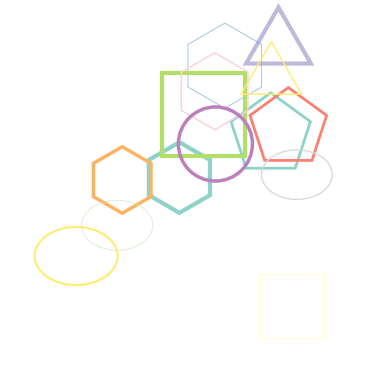[{"shape": "hexagon", "thickness": 3, "radius": 0.46, "center": [0.466, 0.539]}, {"shape": "pentagon", "thickness": 2, "radius": 0.54, "center": [0.703, 0.651]}, {"shape": "square", "thickness": 0.5, "radius": 0.42, "center": [0.758, 0.206]}, {"shape": "triangle", "thickness": 3, "radius": 0.49, "center": [0.723, 0.884]}, {"shape": "pentagon", "thickness": 2, "radius": 0.52, "center": [0.749, 0.668]}, {"shape": "hexagon", "thickness": 0.5, "radius": 0.55, "center": [0.584, 0.829]}, {"shape": "hexagon", "thickness": 2.5, "radius": 0.43, "center": [0.317, 0.532]}, {"shape": "square", "thickness": 3, "radius": 0.54, "center": [0.529, 0.703]}, {"shape": "hexagon", "thickness": 1, "radius": 0.5, "center": [0.558, 0.763]}, {"shape": "oval", "thickness": 1, "radius": 0.46, "center": [0.771, 0.546]}, {"shape": "circle", "thickness": 2.5, "radius": 0.48, "center": [0.56, 0.626]}, {"shape": "oval", "thickness": 0.5, "radius": 0.46, "center": [0.304, 0.415]}, {"shape": "triangle", "thickness": 1, "radius": 0.45, "center": [0.705, 0.801]}, {"shape": "oval", "thickness": 1.5, "radius": 0.54, "center": [0.198, 0.335]}]